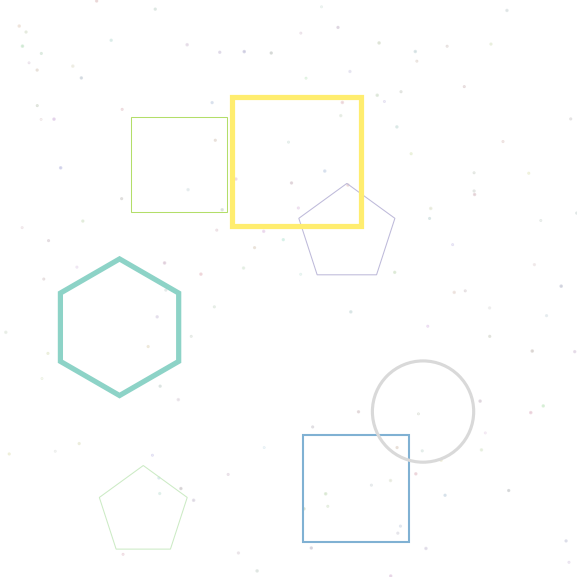[{"shape": "hexagon", "thickness": 2.5, "radius": 0.59, "center": [0.207, 0.433]}, {"shape": "pentagon", "thickness": 0.5, "radius": 0.44, "center": [0.601, 0.594]}, {"shape": "square", "thickness": 1, "radius": 0.46, "center": [0.616, 0.153]}, {"shape": "square", "thickness": 0.5, "radius": 0.41, "center": [0.31, 0.714]}, {"shape": "circle", "thickness": 1.5, "radius": 0.44, "center": [0.733, 0.286]}, {"shape": "pentagon", "thickness": 0.5, "radius": 0.4, "center": [0.248, 0.113]}, {"shape": "square", "thickness": 2.5, "radius": 0.56, "center": [0.514, 0.719]}]